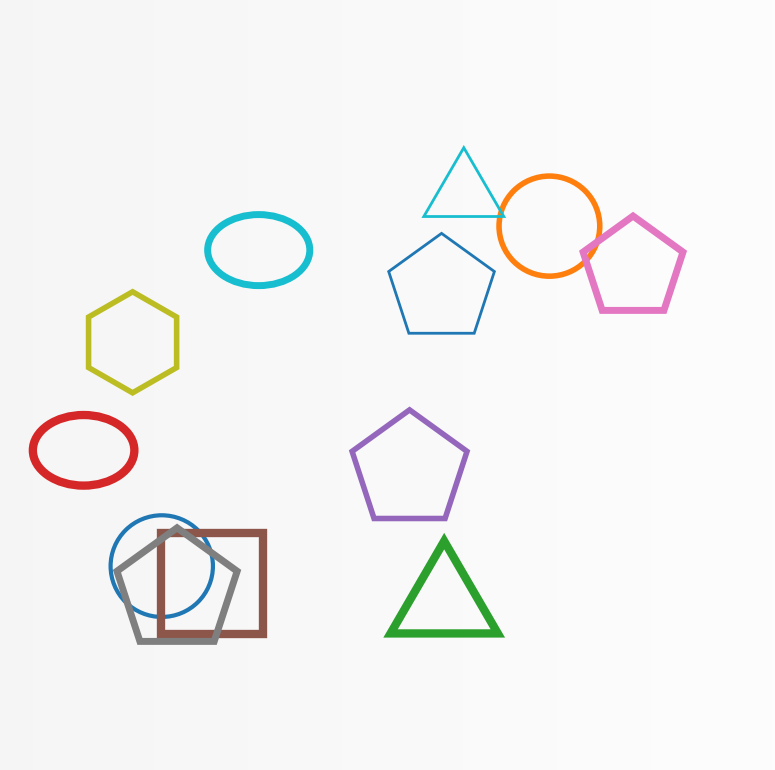[{"shape": "pentagon", "thickness": 1, "radius": 0.36, "center": [0.57, 0.625]}, {"shape": "circle", "thickness": 1.5, "radius": 0.33, "center": [0.209, 0.265]}, {"shape": "circle", "thickness": 2, "radius": 0.32, "center": [0.709, 0.706]}, {"shape": "triangle", "thickness": 3, "radius": 0.4, "center": [0.573, 0.217]}, {"shape": "oval", "thickness": 3, "radius": 0.33, "center": [0.108, 0.415]}, {"shape": "pentagon", "thickness": 2, "radius": 0.39, "center": [0.528, 0.39]}, {"shape": "square", "thickness": 3, "radius": 0.33, "center": [0.274, 0.242]}, {"shape": "pentagon", "thickness": 2.5, "radius": 0.34, "center": [0.817, 0.652]}, {"shape": "pentagon", "thickness": 2.5, "radius": 0.41, "center": [0.228, 0.233]}, {"shape": "hexagon", "thickness": 2, "radius": 0.33, "center": [0.171, 0.555]}, {"shape": "oval", "thickness": 2.5, "radius": 0.33, "center": [0.334, 0.675]}, {"shape": "triangle", "thickness": 1, "radius": 0.3, "center": [0.598, 0.749]}]